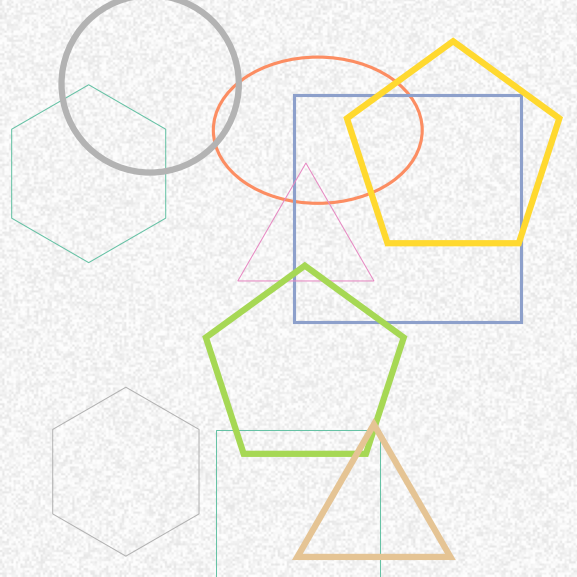[{"shape": "square", "thickness": 0.5, "radius": 0.71, "center": [0.516, 0.114]}, {"shape": "hexagon", "thickness": 0.5, "radius": 0.77, "center": [0.154, 0.698]}, {"shape": "oval", "thickness": 1.5, "radius": 0.9, "center": [0.55, 0.774]}, {"shape": "square", "thickness": 1.5, "radius": 0.98, "center": [0.705, 0.638]}, {"shape": "triangle", "thickness": 0.5, "radius": 0.68, "center": [0.53, 0.581]}, {"shape": "pentagon", "thickness": 3, "radius": 0.9, "center": [0.528, 0.359]}, {"shape": "pentagon", "thickness": 3, "radius": 0.97, "center": [0.785, 0.734]}, {"shape": "triangle", "thickness": 3, "radius": 0.76, "center": [0.647, 0.111]}, {"shape": "circle", "thickness": 3, "radius": 0.77, "center": [0.26, 0.854]}, {"shape": "hexagon", "thickness": 0.5, "radius": 0.73, "center": [0.218, 0.182]}]